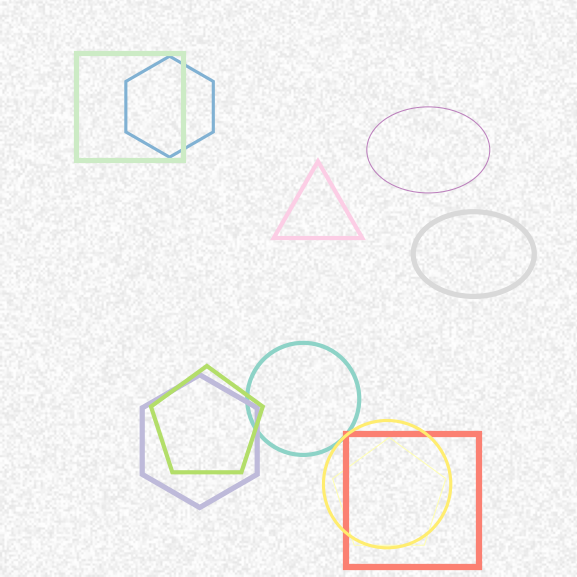[{"shape": "circle", "thickness": 2, "radius": 0.49, "center": [0.525, 0.308]}, {"shape": "pentagon", "thickness": 0.5, "radius": 0.52, "center": [0.674, 0.138]}, {"shape": "hexagon", "thickness": 2.5, "radius": 0.57, "center": [0.346, 0.235]}, {"shape": "square", "thickness": 3, "radius": 0.58, "center": [0.714, 0.132]}, {"shape": "hexagon", "thickness": 1.5, "radius": 0.44, "center": [0.294, 0.814]}, {"shape": "pentagon", "thickness": 2, "radius": 0.51, "center": [0.358, 0.264]}, {"shape": "triangle", "thickness": 2, "radius": 0.44, "center": [0.551, 0.631]}, {"shape": "oval", "thickness": 2.5, "radius": 0.52, "center": [0.82, 0.559]}, {"shape": "oval", "thickness": 0.5, "radius": 0.53, "center": [0.742, 0.74]}, {"shape": "square", "thickness": 2.5, "radius": 0.46, "center": [0.225, 0.815]}, {"shape": "circle", "thickness": 1.5, "radius": 0.55, "center": [0.67, 0.161]}]